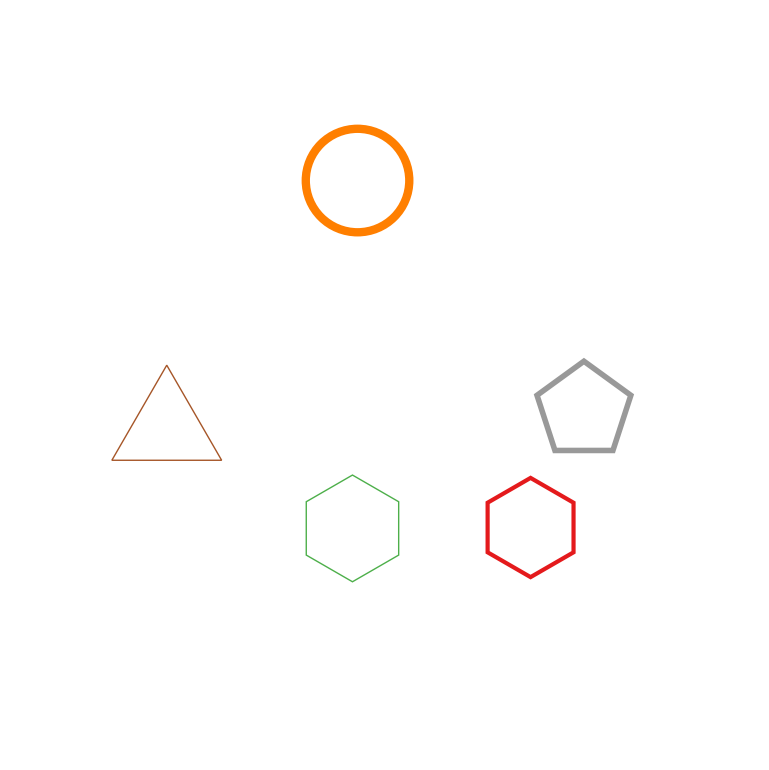[{"shape": "hexagon", "thickness": 1.5, "radius": 0.32, "center": [0.689, 0.315]}, {"shape": "hexagon", "thickness": 0.5, "radius": 0.35, "center": [0.458, 0.314]}, {"shape": "circle", "thickness": 3, "radius": 0.34, "center": [0.464, 0.766]}, {"shape": "triangle", "thickness": 0.5, "radius": 0.41, "center": [0.217, 0.443]}, {"shape": "pentagon", "thickness": 2, "radius": 0.32, "center": [0.758, 0.467]}]